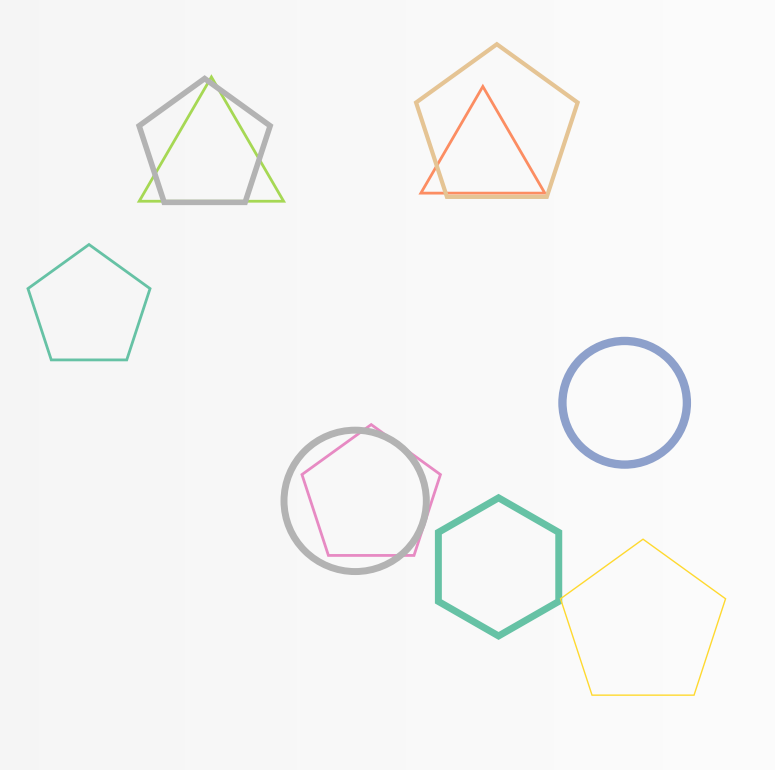[{"shape": "pentagon", "thickness": 1, "radius": 0.41, "center": [0.115, 0.6]}, {"shape": "hexagon", "thickness": 2.5, "radius": 0.45, "center": [0.643, 0.264]}, {"shape": "triangle", "thickness": 1, "radius": 0.46, "center": [0.623, 0.795]}, {"shape": "circle", "thickness": 3, "radius": 0.4, "center": [0.806, 0.477]}, {"shape": "pentagon", "thickness": 1, "radius": 0.47, "center": [0.479, 0.355]}, {"shape": "triangle", "thickness": 1, "radius": 0.54, "center": [0.273, 0.792]}, {"shape": "pentagon", "thickness": 0.5, "radius": 0.56, "center": [0.83, 0.188]}, {"shape": "pentagon", "thickness": 1.5, "radius": 0.55, "center": [0.641, 0.833]}, {"shape": "circle", "thickness": 2.5, "radius": 0.46, "center": [0.458, 0.35]}, {"shape": "pentagon", "thickness": 2, "radius": 0.44, "center": [0.264, 0.809]}]